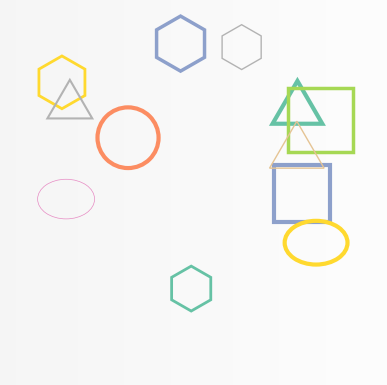[{"shape": "hexagon", "thickness": 2, "radius": 0.29, "center": [0.493, 0.25]}, {"shape": "triangle", "thickness": 3, "radius": 0.37, "center": [0.768, 0.716]}, {"shape": "circle", "thickness": 3, "radius": 0.39, "center": [0.33, 0.642]}, {"shape": "square", "thickness": 3, "radius": 0.36, "center": [0.779, 0.497]}, {"shape": "hexagon", "thickness": 2.5, "radius": 0.36, "center": [0.466, 0.887]}, {"shape": "oval", "thickness": 0.5, "radius": 0.37, "center": [0.171, 0.483]}, {"shape": "square", "thickness": 2.5, "radius": 0.42, "center": [0.826, 0.688]}, {"shape": "hexagon", "thickness": 2, "radius": 0.34, "center": [0.16, 0.786]}, {"shape": "oval", "thickness": 3, "radius": 0.41, "center": [0.816, 0.37]}, {"shape": "triangle", "thickness": 1, "radius": 0.41, "center": [0.766, 0.604]}, {"shape": "triangle", "thickness": 1.5, "radius": 0.33, "center": [0.18, 0.726]}, {"shape": "hexagon", "thickness": 1, "radius": 0.29, "center": [0.624, 0.878]}]